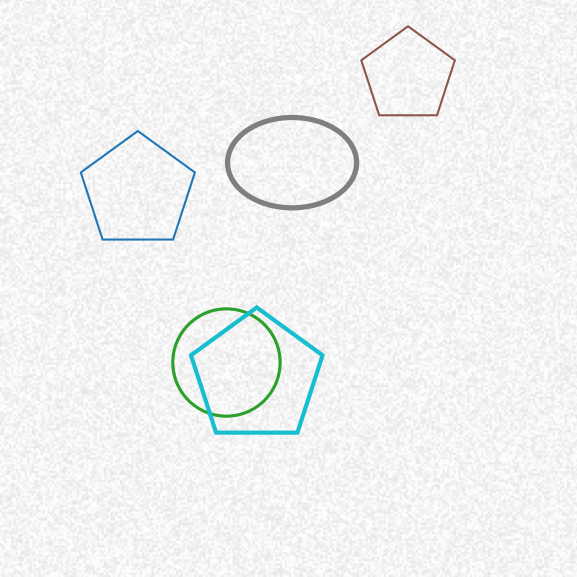[{"shape": "pentagon", "thickness": 1, "radius": 0.52, "center": [0.239, 0.668]}, {"shape": "circle", "thickness": 1.5, "radius": 0.46, "center": [0.392, 0.371]}, {"shape": "pentagon", "thickness": 1, "radius": 0.43, "center": [0.707, 0.868]}, {"shape": "oval", "thickness": 2.5, "radius": 0.56, "center": [0.506, 0.717]}, {"shape": "pentagon", "thickness": 2, "radius": 0.6, "center": [0.445, 0.347]}]